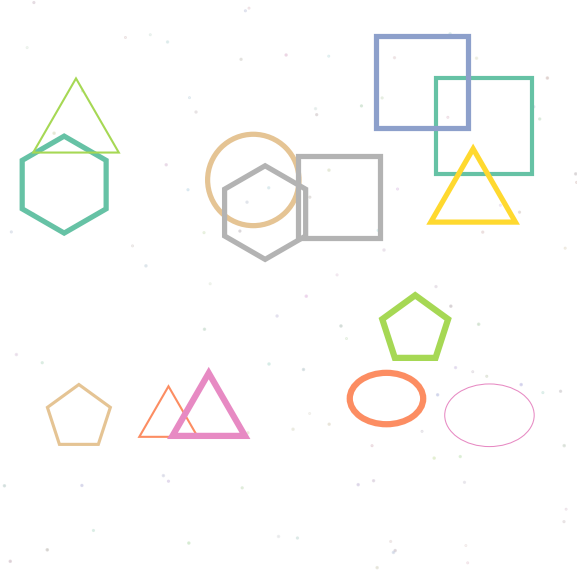[{"shape": "hexagon", "thickness": 2.5, "radius": 0.42, "center": [0.111, 0.679]}, {"shape": "square", "thickness": 2, "radius": 0.41, "center": [0.838, 0.781]}, {"shape": "triangle", "thickness": 1, "radius": 0.29, "center": [0.292, 0.272]}, {"shape": "oval", "thickness": 3, "radius": 0.32, "center": [0.669, 0.309]}, {"shape": "square", "thickness": 2.5, "radius": 0.4, "center": [0.73, 0.857]}, {"shape": "triangle", "thickness": 3, "radius": 0.36, "center": [0.361, 0.281]}, {"shape": "oval", "thickness": 0.5, "radius": 0.39, "center": [0.848, 0.28]}, {"shape": "triangle", "thickness": 1, "radius": 0.43, "center": [0.132, 0.778]}, {"shape": "pentagon", "thickness": 3, "radius": 0.3, "center": [0.719, 0.428]}, {"shape": "triangle", "thickness": 2.5, "radius": 0.42, "center": [0.819, 0.657]}, {"shape": "pentagon", "thickness": 1.5, "radius": 0.29, "center": [0.137, 0.276]}, {"shape": "circle", "thickness": 2.5, "radius": 0.4, "center": [0.439, 0.688]}, {"shape": "hexagon", "thickness": 2.5, "radius": 0.41, "center": [0.459, 0.631]}, {"shape": "square", "thickness": 2.5, "radius": 0.36, "center": [0.586, 0.657]}]